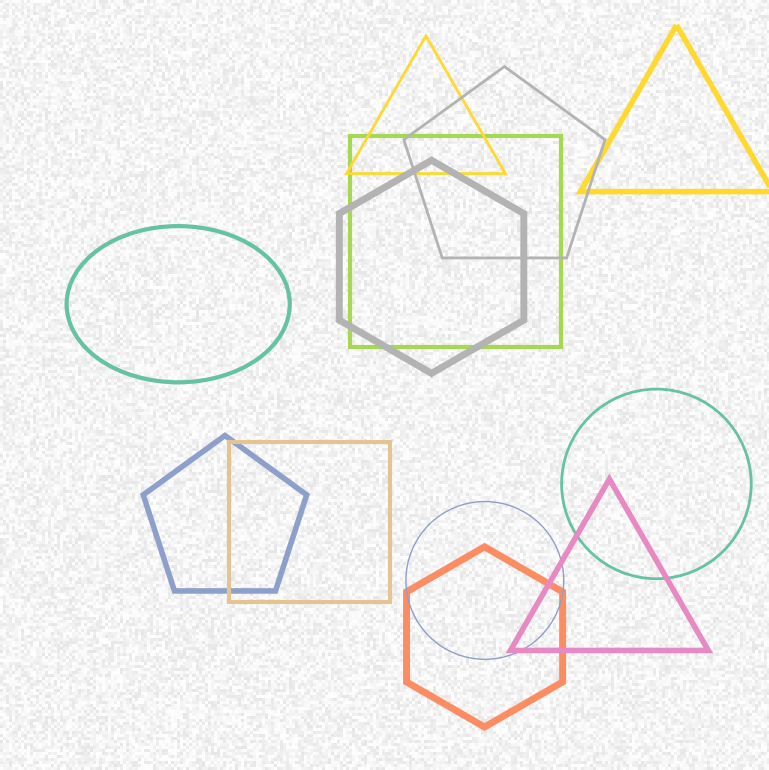[{"shape": "circle", "thickness": 1, "radius": 0.62, "center": [0.852, 0.372]}, {"shape": "oval", "thickness": 1.5, "radius": 0.72, "center": [0.231, 0.605]}, {"shape": "hexagon", "thickness": 2.5, "radius": 0.59, "center": [0.629, 0.173]}, {"shape": "pentagon", "thickness": 2, "radius": 0.56, "center": [0.292, 0.323]}, {"shape": "circle", "thickness": 0.5, "radius": 0.51, "center": [0.63, 0.246]}, {"shape": "triangle", "thickness": 2, "radius": 0.74, "center": [0.791, 0.229]}, {"shape": "square", "thickness": 1.5, "radius": 0.69, "center": [0.592, 0.686]}, {"shape": "triangle", "thickness": 1, "radius": 0.6, "center": [0.553, 0.834]}, {"shape": "triangle", "thickness": 2, "radius": 0.72, "center": [0.879, 0.823]}, {"shape": "square", "thickness": 1.5, "radius": 0.52, "center": [0.402, 0.322]}, {"shape": "pentagon", "thickness": 1, "radius": 0.69, "center": [0.655, 0.776]}, {"shape": "hexagon", "thickness": 2.5, "radius": 0.69, "center": [0.56, 0.653]}]